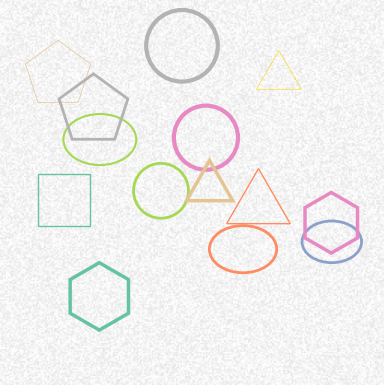[{"shape": "square", "thickness": 1, "radius": 0.34, "center": [0.166, 0.481]}, {"shape": "hexagon", "thickness": 2.5, "radius": 0.44, "center": [0.258, 0.23]}, {"shape": "oval", "thickness": 2, "radius": 0.44, "center": [0.631, 0.353]}, {"shape": "triangle", "thickness": 1, "radius": 0.48, "center": [0.671, 0.467]}, {"shape": "oval", "thickness": 2, "radius": 0.39, "center": [0.862, 0.372]}, {"shape": "circle", "thickness": 3, "radius": 0.42, "center": [0.535, 0.642]}, {"shape": "hexagon", "thickness": 2.5, "radius": 0.39, "center": [0.86, 0.421]}, {"shape": "oval", "thickness": 1.5, "radius": 0.47, "center": [0.259, 0.638]}, {"shape": "circle", "thickness": 2, "radius": 0.36, "center": [0.418, 0.504]}, {"shape": "triangle", "thickness": 0.5, "radius": 0.34, "center": [0.725, 0.802]}, {"shape": "triangle", "thickness": 2.5, "radius": 0.35, "center": [0.544, 0.513]}, {"shape": "pentagon", "thickness": 0.5, "radius": 0.44, "center": [0.151, 0.806]}, {"shape": "circle", "thickness": 3, "radius": 0.46, "center": [0.473, 0.881]}, {"shape": "pentagon", "thickness": 2, "radius": 0.47, "center": [0.243, 0.714]}]